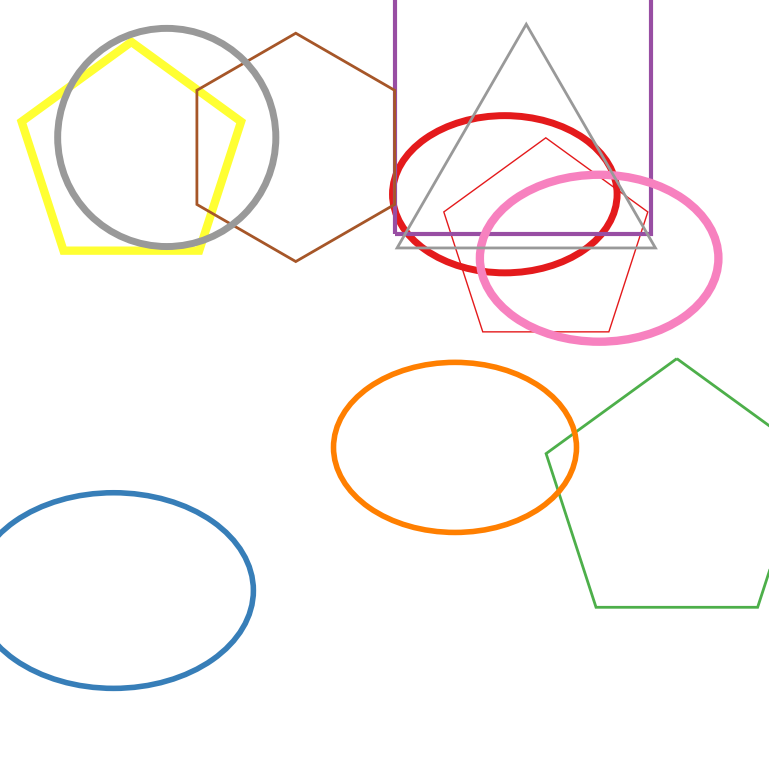[{"shape": "pentagon", "thickness": 0.5, "radius": 0.7, "center": [0.709, 0.682]}, {"shape": "oval", "thickness": 2.5, "radius": 0.73, "center": [0.656, 0.748]}, {"shape": "oval", "thickness": 2, "radius": 0.91, "center": [0.148, 0.233]}, {"shape": "pentagon", "thickness": 1, "radius": 0.89, "center": [0.879, 0.356]}, {"shape": "square", "thickness": 1.5, "radius": 0.83, "center": [0.68, 0.863]}, {"shape": "oval", "thickness": 2, "radius": 0.79, "center": [0.591, 0.419]}, {"shape": "pentagon", "thickness": 3, "radius": 0.75, "center": [0.171, 0.796]}, {"shape": "hexagon", "thickness": 1, "radius": 0.74, "center": [0.384, 0.809]}, {"shape": "oval", "thickness": 3, "radius": 0.77, "center": [0.778, 0.665]}, {"shape": "circle", "thickness": 2.5, "radius": 0.71, "center": [0.217, 0.821]}, {"shape": "triangle", "thickness": 1, "radius": 0.97, "center": [0.683, 0.775]}]